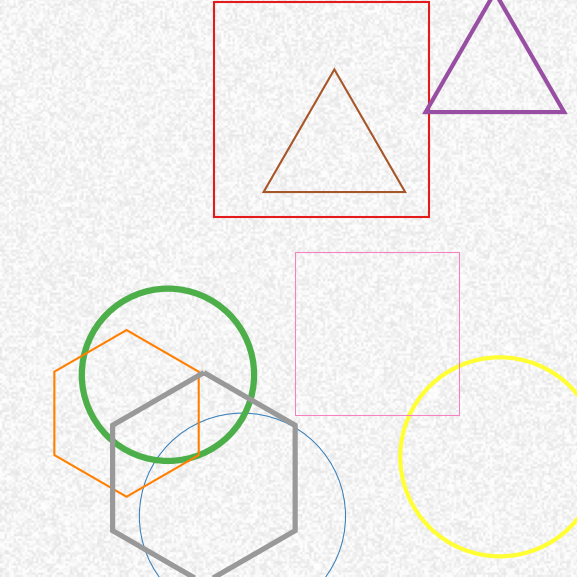[{"shape": "square", "thickness": 1, "radius": 0.93, "center": [0.557, 0.81]}, {"shape": "circle", "thickness": 0.5, "radius": 0.89, "center": [0.42, 0.105]}, {"shape": "circle", "thickness": 3, "radius": 0.75, "center": [0.291, 0.35]}, {"shape": "triangle", "thickness": 2, "radius": 0.69, "center": [0.857, 0.874]}, {"shape": "hexagon", "thickness": 1, "radius": 0.72, "center": [0.219, 0.283]}, {"shape": "circle", "thickness": 2, "radius": 0.86, "center": [0.865, 0.208]}, {"shape": "triangle", "thickness": 1, "radius": 0.71, "center": [0.579, 0.737]}, {"shape": "square", "thickness": 0.5, "radius": 0.71, "center": [0.653, 0.422]}, {"shape": "hexagon", "thickness": 2.5, "radius": 0.91, "center": [0.353, 0.172]}]